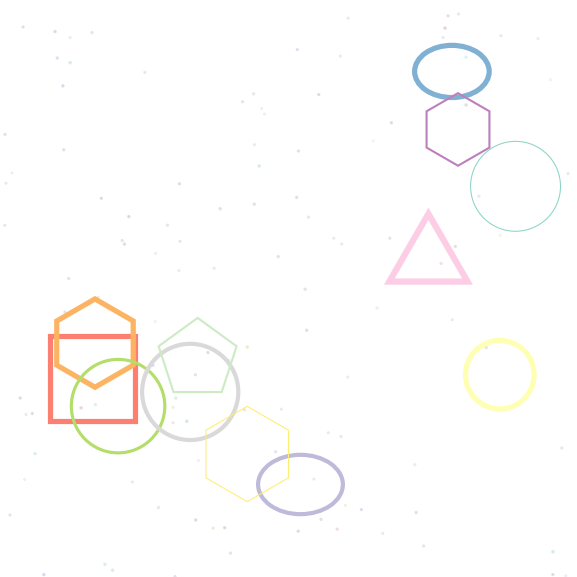[{"shape": "circle", "thickness": 0.5, "radius": 0.39, "center": [0.893, 0.677]}, {"shape": "circle", "thickness": 2.5, "radius": 0.3, "center": [0.865, 0.35]}, {"shape": "oval", "thickness": 2, "radius": 0.37, "center": [0.52, 0.16]}, {"shape": "square", "thickness": 2.5, "radius": 0.37, "center": [0.16, 0.343]}, {"shape": "oval", "thickness": 2.5, "radius": 0.32, "center": [0.783, 0.875]}, {"shape": "hexagon", "thickness": 2.5, "radius": 0.38, "center": [0.164, 0.405]}, {"shape": "circle", "thickness": 1.5, "radius": 0.4, "center": [0.204, 0.296]}, {"shape": "triangle", "thickness": 3, "radius": 0.39, "center": [0.742, 0.551]}, {"shape": "circle", "thickness": 2, "radius": 0.42, "center": [0.329, 0.32]}, {"shape": "hexagon", "thickness": 1, "radius": 0.31, "center": [0.793, 0.775]}, {"shape": "pentagon", "thickness": 1, "radius": 0.35, "center": [0.342, 0.378]}, {"shape": "hexagon", "thickness": 0.5, "radius": 0.41, "center": [0.428, 0.213]}]